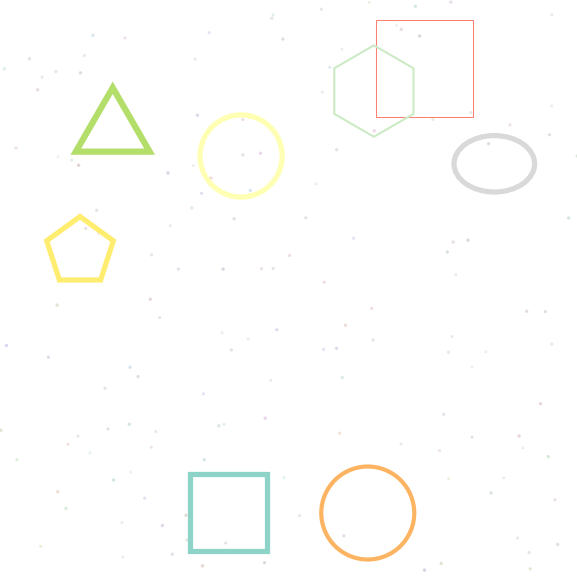[{"shape": "square", "thickness": 2.5, "radius": 0.33, "center": [0.395, 0.112]}, {"shape": "circle", "thickness": 2.5, "radius": 0.36, "center": [0.418, 0.729]}, {"shape": "square", "thickness": 0.5, "radius": 0.42, "center": [0.735, 0.88]}, {"shape": "circle", "thickness": 2, "radius": 0.4, "center": [0.637, 0.111]}, {"shape": "triangle", "thickness": 3, "radius": 0.37, "center": [0.195, 0.773]}, {"shape": "oval", "thickness": 2.5, "radius": 0.35, "center": [0.856, 0.715]}, {"shape": "hexagon", "thickness": 1, "radius": 0.4, "center": [0.647, 0.841]}, {"shape": "pentagon", "thickness": 2.5, "radius": 0.3, "center": [0.139, 0.563]}]